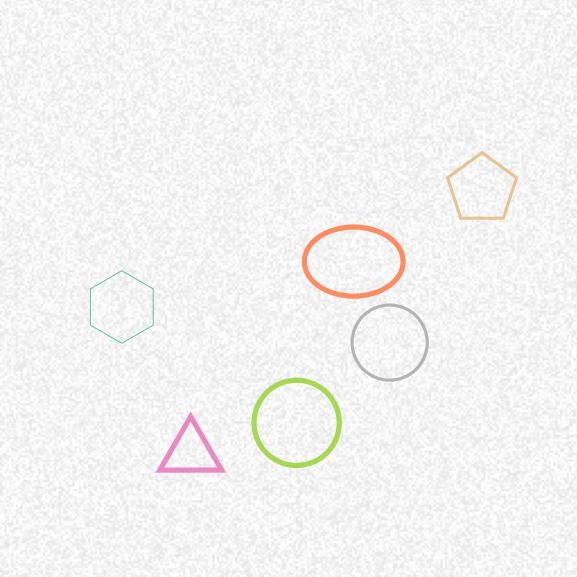[{"shape": "hexagon", "thickness": 0.5, "radius": 0.31, "center": [0.211, 0.467]}, {"shape": "oval", "thickness": 2.5, "radius": 0.43, "center": [0.613, 0.546]}, {"shape": "triangle", "thickness": 2.5, "radius": 0.31, "center": [0.33, 0.216]}, {"shape": "circle", "thickness": 2.5, "radius": 0.37, "center": [0.514, 0.267]}, {"shape": "pentagon", "thickness": 1.5, "radius": 0.31, "center": [0.835, 0.672]}, {"shape": "circle", "thickness": 1.5, "radius": 0.33, "center": [0.675, 0.406]}]